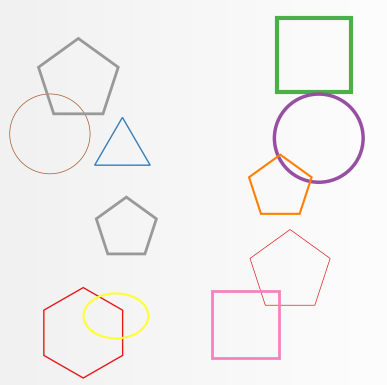[{"shape": "pentagon", "thickness": 0.5, "radius": 0.54, "center": [0.749, 0.295]}, {"shape": "hexagon", "thickness": 1, "radius": 0.59, "center": [0.215, 0.136]}, {"shape": "triangle", "thickness": 1, "radius": 0.41, "center": [0.316, 0.612]}, {"shape": "square", "thickness": 3, "radius": 0.48, "center": [0.812, 0.858]}, {"shape": "circle", "thickness": 2.5, "radius": 0.57, "center": [0.823, 0.641]}, {"shape": "pentagon", "thickness": 1.5, "radius": 0.42, "center": [0.723, 0.513]}, {"shape": "oval", "thickness": 1.5, "radius": 0.42, "center": [0.299, 0.179]}, {"shape": "circle", "thickness": 0.5, "radius": 0.52, "center": [0.129, 0.652]}, {"shape": "square", "thickness": 2, "radius": 0.44, "center": [0.633, 0.158]}, {"shape": "pentagon", "thickness": 2, "radius": 0.54, "center": [0.202, 0.792]}, {"shape": "pentagon", "thickness": 2, "radius": 0.41, "center": [0.326, 0.406]}]